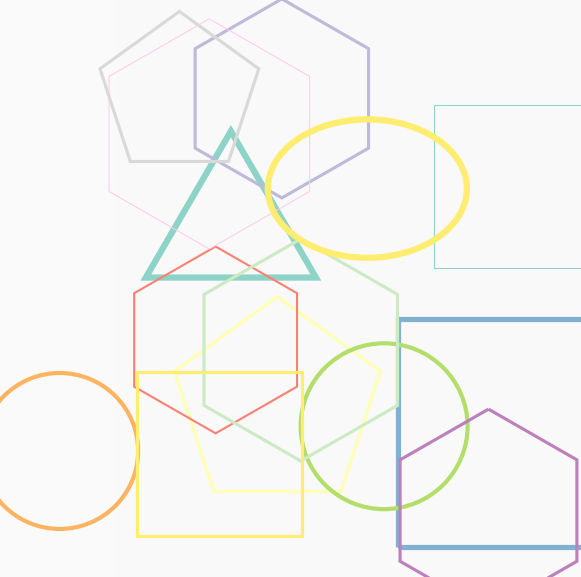[{"shape": "square", "thickness": 0.5, "radius": 0.71, "center": [0.888, 0.677]}, {"shape": "triangle", "thickness": 3, "radius": 0.84, "center": [0.397, 0.603]}, {"shape": "pentagon", "thickness": 1.5, "radius": 0.93, "center": [0.477, 0.299]}, {"shape": "hexagon", "thickness": 1.5, "radius": 0.86, "center": [0.485, 0.829]}, {"shape": "hexagon", "thickness": 1, "radius": 0.81, "center": [0.371, 0.411]}, {"shape": "square", "thickness": 2.5, "radius": 0.99, "center": [0.882, 0.25]}, {"shape": "circle", "thickness": 2, "radius": 0.68, "center": [0.103, 0.218]}, {"shape": "circle", "thickness": 2, "radius": 0.72, "center": [0.661, 0.261]}, {"shape": "hexagon", "thickness": 0.5, "radius": 1.0, "center": [0.36, 0.767]}, {"shape": "pentagon", "thickness": 1.5, "radius": 0.72, "center": [0.309, 0.836]}, {"shape": "hexagon", "thickness": 1.5, "radius": 0.88, "center": [0.84, 0.115]}, {"shape": "hexagon", "thickness": 1.5, "radius": 0.96, "center": [0.517, 0.393]}, {"shape": "square", "thickness": 1.5, "radius": 0.71, "center": [0.378, 0.213]}, {"shape": "oval", "thickness": 3, "radius": 0.86, "center": [0.632, 0.673]}]